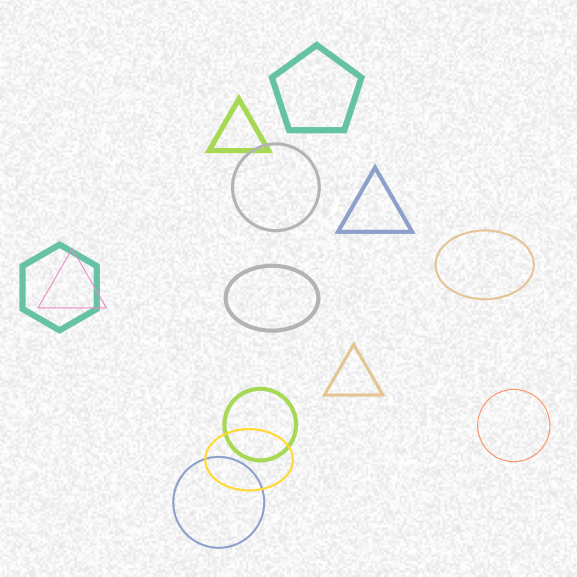[{"shape": "pentagon", "thickness": 3, "radius": 0.41, "center": [0.548, 0.84]}, {"shape": "hexagon", "thickness": 3, "radius": 0.37, "center": [0.103, 0.501]}, {"shape": "circle", "thickness": 0.5, "radius": 0.31, "center": [0.89, 0.262]}, {"shape": "triangle", "thickness": 2, "radius": 0.37, "center": [0.649, 0.635]}, {"shape": "circle", "thickness": 1, "radius": 0.39, "center": [0.379, 0.129]}, {"shape": "triangle", "thickness": 0.5, "radius": 0.34, "center": [0.125, 0.5]}, {"shape": "circle", "thickness": 2, "radius": 0.31, "center": [0.451, 0.264]}, {"shape": "triangle", "thickness": 2.5, "radius": 0.3, "center": [0.414, 0.768]}, {"shape": "oval", "thickness": 1, "radius": 0.38, "center": [0.431, 0.203]}, {"shape": "oval", "thickness": 1, "radius": 0.43, "center": [0.839, 0.541]}, {"shape": "triangle", "thickness": 1.5, "radius": 0.29, "center": [0.612, 0.344]}, {"shape": "oval", "thickness": 2, "radius": 0.4, "center": [0.471, 0.483]}, {"shape": "circle", "thickness": 1.5, "radius": 0.38, "center": [0.478, 0.675]}]